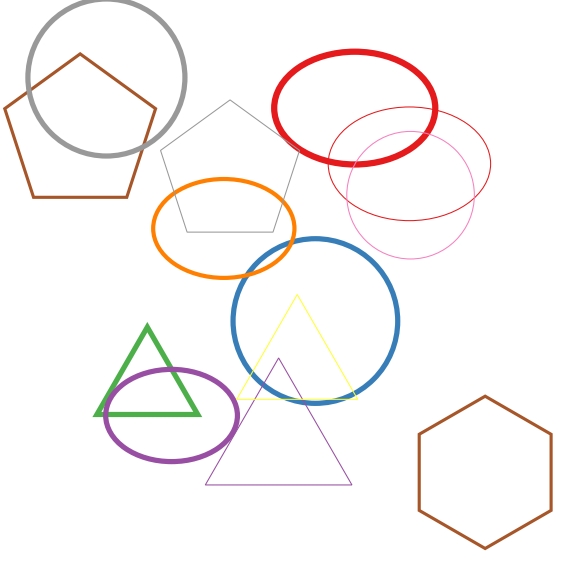[{"shape": "oval", "thickness": 3, "radius": 0.7, "center": [0.614, 0.812]}, {"shape": "oval", "thickness": 0.5, "radius": 0.7, "center": [0.709, 0.715]}, {"shape": "circle", "thickness": 2.5, "radius": 0.71, "center": [0.546, 0.443]}, {"shape": "triangle", "thickness": 2.5, "radius": 0.5, "center": [0.255, 0.332]}, {"shape": "oval", "thickness": 2.5, "radius": 0.57, "center": [0.297, 0.28]}, {"shape": "triangle", "thickness": 0.5, "radius": 0.73, "center": [0.482, 0.233]}, {"shape": "oval", "thickness": 2, "radius": 0.61, "center": [0.388, 0.604]}, {"shape": "triangle", "thickness": 0.5, "radius": 0.6, "center": [0.515, 0.368]}, {"shape": "hexagon", "thickness": 1.5, "radius": 0.66, "center": [0.84, 0.181]}, {"shape": "pentagon", "thickness": 1.5, "radius": 0.69, "center": [0.139, 0.769]}, {"shape": "circle", "thickness": 0.5, "radius": 0.55, "center": [0.711, 0.661]}, {"shape": "pentagon", "thickness": 0.5, "radius": 0.63, "center": [0.398, 0.7]}, {"shape": "circle", "thickness": 2.5, "radius": 0.68, "center": [0.184, 0.865]}]